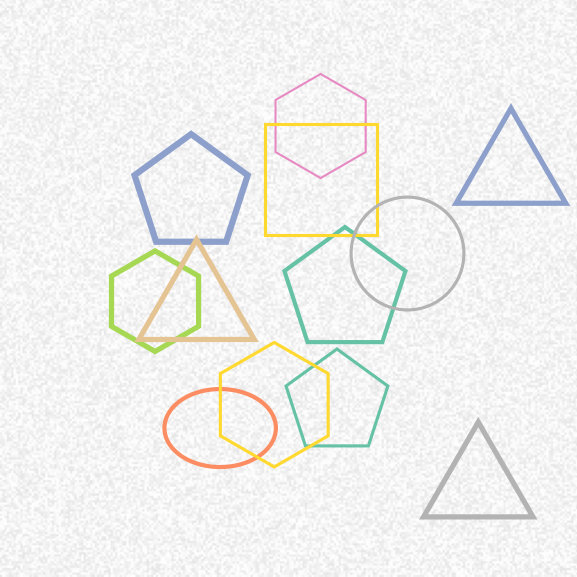[{"shape": "pentagon", "thickness": 1.5, "radius": 0.46, "center": [0.583, 0.302]}, {"shape": "pentagon", "thickness": 2, "radius": 0.55, "center": [0.597, 0.496]}, {"shape": "oval", "thickness": 2, "radius": 0.48, "center": [0.381, 0.258]}, {"shape": "pentagon", "thickness": 3, "radius": 0.52, "center": [0.331, 0.664]}, {"shape": "triangle", "thickness": 2.5, "radius": 0.55, "center": [0.885, 0.702]}, {"shape": "hexagon", "thickness": 1, "radius": 0.45, "center": [0.555, 0.781]}, {"shape": "hexagon", "thickness": 2.5, "radius": 0.44, "center": [0.268, 0.478]}, {"shape": "square", "thickness": 1.5, "radius": 0.48, "center": [0.556, 0.688]}, {"shape": "hexagon", "thickness": 1.5, "radius": 0.54, "center": [0.475, 0.298]}, {"shape": "triangle", "thickness": 2.5, "radius": 0.58, "center": [0.34, 0.469]}, {"shape": "triangle", "thickness": 2.5, "radius": 0.55, "center": [0.828, 0.159]}, {"shape": "circle", "thickness": 1.5, "radius": 0.49, "center": [0.706, 0.56]}]